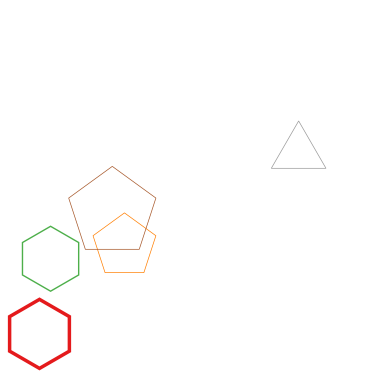[{"shape": "hexagon", "thickness": 2.5, "radius": 0.45, "center": [0.103, 0.133]}, {"shape": "hexagon", "thickness": 1, "radius": 0.42, "center": [0.131, 0.328]}, {"shape": "pentagon", "thickness": 0.5, "radius": 0.43, "center": [0.323, 0.361]}, {"shape": "pentagon", "thickness": 0.5, "radius": 0.6, "center": [0.292, 0.449]}, {"shape": "triangle", "thickness": 0.5, "radius": 0.41, "center": [0.776, 0.604]}]